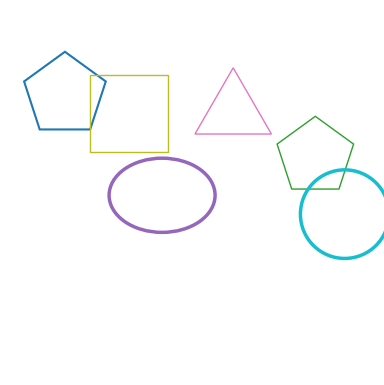[{"shape": "pentagon", "thickness": 1.5, "radius": 0.56, "center": [0.169, 0.754]}, {"shape": "pentagon", "thickness": 1, "radius": 0.52, "center": [0.819, 0.593]}, {"shape": "oval", "thickness": 2.5, "radius": 0.69, "center": [0.421, 0.493]}, {"shape": "triangle", "thickness": 1, "radius": 0.57, "center": [0.606, 0.709]}, {"shape": "square", "thickness": 1, "radius": 0.5, "center": [0.335, 0.705]}, {"shape": "circle", "thickness": 2.5, "radius": 0.58, "center": [0.895, 0.444]}]